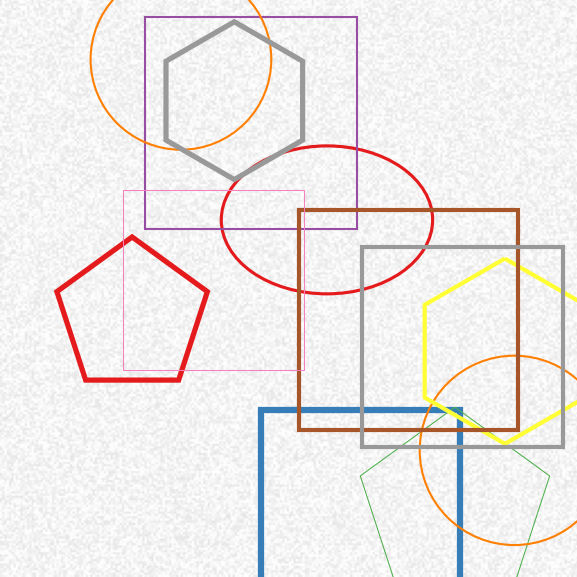[{"shape": "pentagon", "thickness": 2.5, "radius": 0.68, "center": [0.229, 0.452]}, {"shape": "oval", "thickness": 1.5, "radius": 0.92, "center": [0.566, 0.618]}, {"shape": "square", "thickness": 3, "radius": 0.86, "center": [0.624, 0.117]}, {"shape": "pentagon", "thickness": 0.5, "radius": 0.86, "center": [0.788, 0.122]}, {"shape": "square", "thickness": 1, "radius": 0.92, "center": [0.435, 0.786]}, {"shape": "circle", "thickness": 1, "radius": 0.78, "center": [0.313, 0.896]}, {"shape": "circle", "thickness": 1, "radius": 0.82, "center": [0.891, 0.219]}, {"shape": "hexagon", "thickness": 2, "radius": 0.8, "center": [0.874, 0.391]}, {"shape": "square", "thickness": 2, "radius": 0.95, "center": [0.707, 0.445]}, {"shape": "square", "thickness": 0.5, "radius": 0.78, "center": [0.369, 0.514]}, {"shape": "hexagon", "thickness": 2.5, "radius": 0.68, "center": [0.406, 0.825]}, {"shape": "square", "thickness": 2, "radius": 0.87, "center": [0.801, 0.398]}]